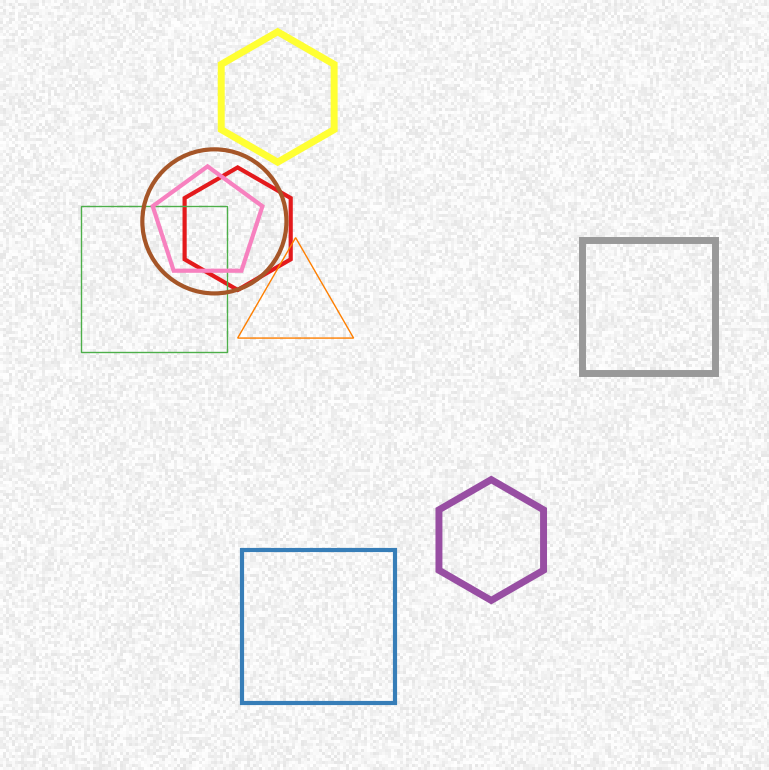[{"shape": "hexagon", "thickness": 1.5, "radius": 0.4, "center": [0.309, 0.703]}, {"shape": "square", "thickness": 1.5, "radius": 0.5, "center": [0.414, 0.186]}, {"shape": "square", "thickness": 0.5, "radius": 0.47, "center": [0.2, 0.638]}, {"shape": "hexagon", "thickness": 2.5, "radius": 0.39, "center": [0.638, 0.299]}, {"shape": "triangle", "thickness": 0.5, "radius": 0.43, "center": [0.384, 0.604]}, {"shape": "hexagon", "thickness": 2.5, "radius": 0.42, "center": [0.361, 0.874]}, {"shape": "circle", "thickness": 1.5, "radius": 0.47, "center": [0.278, 0.712]}, {"shape": "pentagon", "thickness": 1.5, "radius": 0.37, "center": [0.27, 0.709]}, {"shape": "square", "thickness": 2.5, "radius": 0.43, "center": [0.842, 0.602]}]